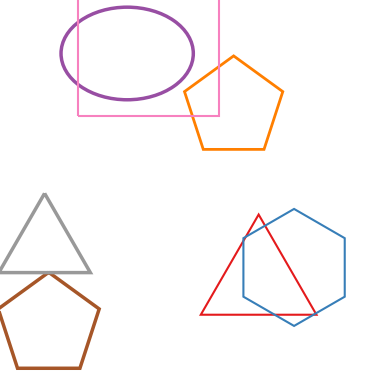[{"shape": "triangle", "thickness": 1.5, "radius": 0.87, "center": [0.672, 0.269]}, {"shape": "hexagon", "thickness": 1.5, "radius": 0.76, "center": [0.764, 0.305]}, {"shape": "oval", "thickness": 2.5, "radius": 0.86, "center": [0.33, 0.861]}, {"shape": "pentagon", "thickness": 2, "radius": 0.67, "center": [0.607, 0.721]}, {"shape": "pentagon", "thickness": 2.5, "radius": 0.69, "center": [0.127, 0.155]}, {"shape": "square", "thickness": 1.5, "radius": 0.92, "center": [0.386, 0.884]}, {"shape": "triangle", "thickness": 2.5, "radius": 0.69, "center": [0.116, 0.361]}]